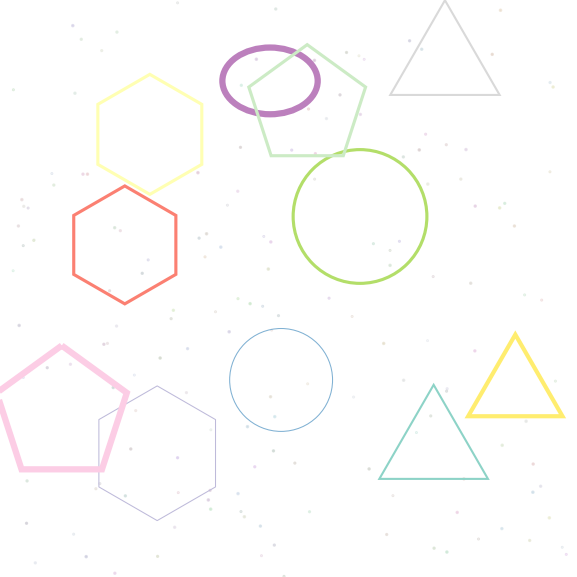[{"shape": "triangle", "thickness": 1, "radius": 0.54, "center": [0.751, 0.224]}, {"shape": "hexagon", "thickness": 1.5, "radius": 0.52, "center": [0.259, 0.766]}, {"shape": "hexagon", "thickness": 0.5, "radius": 0.58, "center": [0.272, 0.214]}, {"shape": "hexagon", "thickness": 1.5, "radius": 0.51, "center": [0.216, 0.575]}, {"shape": "circle", "thickness": 0.5, "radius": 0.45, "center": [0.487, 0.341]}, {"shape": "circle", "thickness": 1.5, "radius": 0.58, "center": [0.623, 0.624]}, {"shape": "pentagon", "thickness": 3, "radius": 0.59, "center": [0.107, 0.282]}, {"shape": "triangle", "thickness": 1, "radius": 0.55, "center": [0.77, 0.889]}, {"shape": "oval", "thickness": 3, "radius": 0.41, "center": [0.468, 0.859]}, {"shape": "pentagon", "thickness": 1.5, "radius": 0.53, "center": [0.532, 0.816]}, {"shape": "triangle", "thickness": 2, "radius": 0.47, "center": [0.892, 0.326]}]